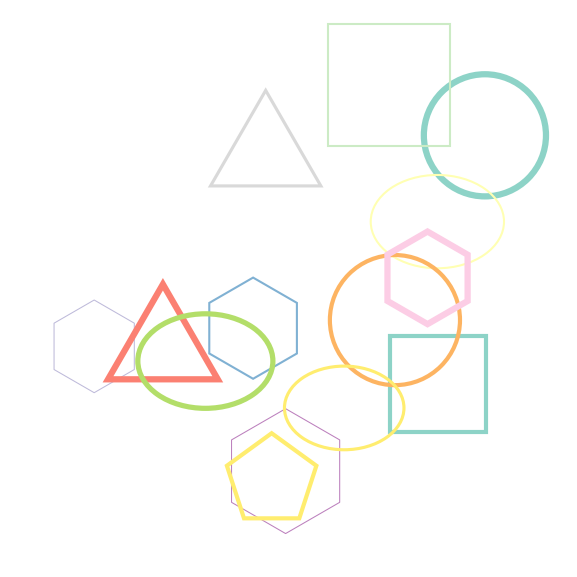[{"shape": "square", "thickness": 2, "radius": 0.42, "center": [0.759, 0.335]}, {"shape": "circle", "thickness": 3, "radius": 0.53, "center": [0.84, 0.765]}, {"shape": "oval", "thickness": 1, "radius": 0.58, "center": [0.757, 0.615]}, {"shape": "hexagon", "thickness": 0.5, "radius": 0.4, "center": [0.163, 0.399]}, {"shape": "triangle", "thickness": 3, "radius": 0.55, "center": [0.282, 0.397]}, {"shape": "hexagon", "thickness": 1, "radius": 0.44, "center": [0.438, 0.431]}, {"shape": "circle", "thickness": 2, "radius": 0.56, "center": [0.684, 0.445]}, {"shape": "oval", "thickness": 2.5, "radius": 0.58, "center": [0.356, 0.374]}, {"shape": "hexagon", "thickness": 3, "radius": 0.4, "center": [0.74, 0.518]}, {"shape": "triangle", "thickness": 1.5, "radius": 0.55, "center": [0.46, 0.732]}, {"shape": "hexagon", "thickness": 0.5, "radius": 0.54, "center": [0.495, 0.183]}, {"shape": "square", "thickness": 1, "radius": 0.53, "center": [0.673, 0.852]}, {"shape": "oval", "thickness": 1.5, "radius": 0.52, "center": [0.596, 0.293]}, {"shape": "pentagon", "thickness": 2, "radius": 0.41, "center": [0.47, 0.167]}]